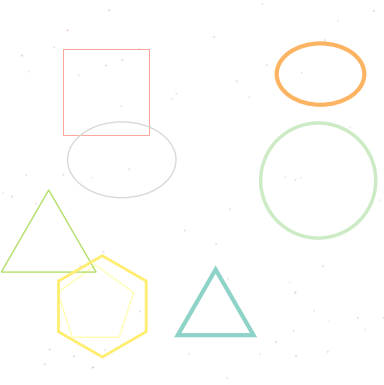[{"shape": "triangle", "thickness": 3, "radius": 0.57, "center": [0.56, 0.186]}, {"shape": "pentagon", "thickness": 1, "radius": 0.52, "center": [0.249, 0.208]}, {"shape": "square", "thickness": 0.5, "radius": 0.56, "center": [0.275, 0.761]}, {"shape": "oval", "thickness": 3, "radius": 0.57, "center": [0.832, 0.808]}, {"shape": "triangle", "thickness": 1, "radius": 0.71, "center": [0.127, 0.364]}, {"shape": "oval", "thickness": 1, "radius": 0.7, "center": [0.316, 0.585]}, {"shape": "circle", "thickness": 2.5, "radius": 0.75, "center": [0.827, 0.531]}, {"shape": "hexagon", "thickness": 2, "radius": 0.66, "center": [0.266, 0.204]}]